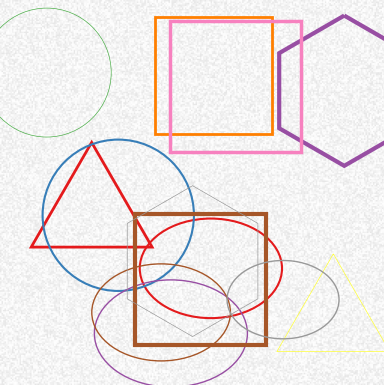[{"shape": "triangle", "thickness": 2, "radius": 0.91, "center": [0.238, 0.449]}, {"shape": "oval", "thickness": 1.5, "radius": 0.92, "center": [0.548, 0.303]}, {"shape": "circle", "thickness": 1.5, "radius": 0.98, "center": [0.307, 0.441]}, {"shape": "circle", "thickness": 0.5, "radius": 0.84, "center": [0.121, 0.812]}, {"shape": "hexagon", "thickness": 3, "radius": 0.98, "center": [0.894, 0.764]}, {"shape": "oval", "thickness": 1, "radius": 0.99, "center": [0.444, 0.134]}, {"shape": "square", "thickness": 2, "radius": 0.76, "center": [0.554, 0.804]}, {"shape": "triangle", "thickness": 0.5, "radius": 0.85, "center": [0.866, 0.171]}, {"shape": "square", "thickness": 3, "radius": 0.85, "center": [0.521, 0.275]}, {"shape": "oval", "thickness": 1, "radius": 0.9, "center": [0.418, 0.189]}, {"shape": "square", "thickness": 2.5, "radius": 0.85, "center": [0.611, 0.775]}, {"shape": "hexagon", "thickness": 0.5, "radius": 0.98, "center": [0.5, 0.322]}, {"shape": "oval", "thickness": 1, "radius": 0.73, "center": [0.735, 0.222]}]